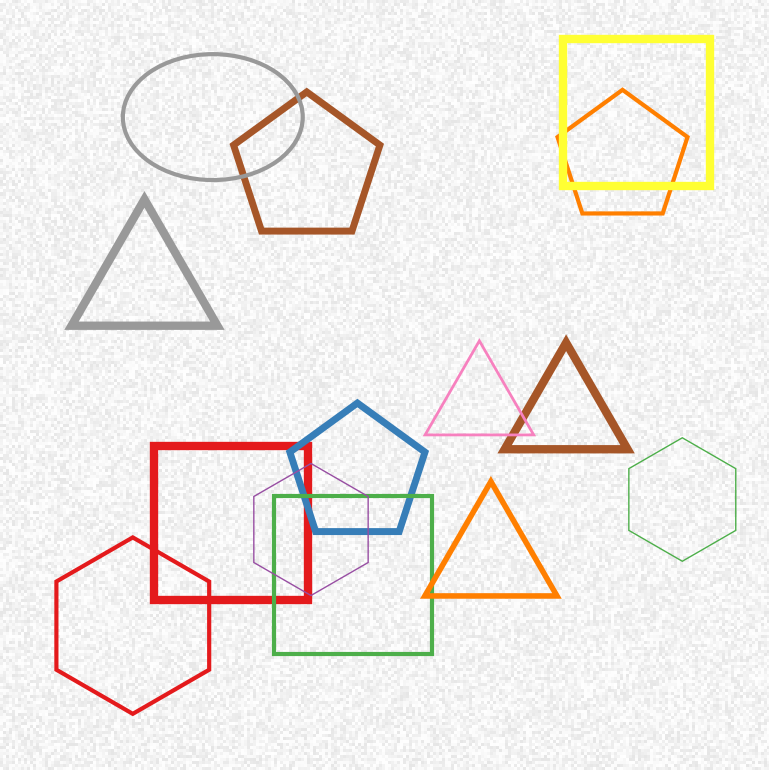[{"shape": "hexagon", "thickness": 1.5, "radius": 0.57, "center": [0.172, 0.187]}, {"shape": "square", "thickness": 3, "radius": 0.5, "center": [0.3, 0.321]}, {"shape": "pentagon", "thickness": 2.5, "radius": 0.46, "center": [0.464, 0.384]}, {"shape": "hexagon", "thickness": 0.5, "radius": 0.4, "center": [0.886, 0.351]}, {"shape": "square", "thickness": 1.5, "radius": 0.51, "center": [0.458, 0.253]}, {"shape": "hexagon", "thickness": 0.5, "radius": 0.43, "center": [0.404, 0.312]}, {"shape": "triangle", "thickness": 2, "radius": 0.5, "center": [0.638, 0.276]}, {"shape": "pentagon", "thickness": 1.5, "radius": 0.44, "center": [0.808, 0.795]}, {"shape": "square", "thickness": 3, "radius": 0.48, "center": [0.826, 0.854]}, {"shape": "pentagon", "thickness": 2.5, "radius": 0.5, "center": [0.398, 0.781]}, {"shape": "triangle", "thickness": 3, "radius": 0.46, "center": [0.735, 0.463]}, {"shape": "triangle", "thickness": 1, "radius": 0.41, "center": [0.623, 0.476]}, {"shape": "oval", "thickness": 1.5, "radius": 0.58, "center": [0.276, 0.848]}, {"shape": "triangle", "thickness": 3, "radius": 0.55, "center": [0.188, 0.632]}]